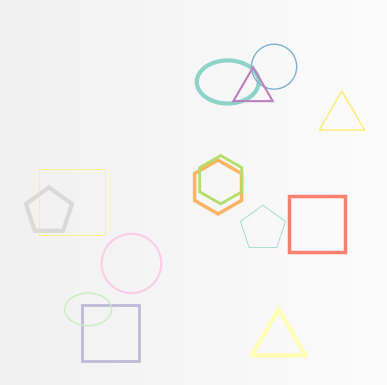[{"shape": "pentagon", "thickness": 0.5, "radius": 0.3, "center": [0.679, 0.406]}, {"shape": "oval", "thickness": 3, "radius": 0.4, "center": [0.588, 0.787]}, {"shape": "triangle", "thickness": 3, "radius": 0.4, "center": [0.719, 0.117]}, {"shape": "square", "thickness": 2, "radius": 0.37, "center": [0.285, 0.136]}, {"shape": "square", "thickness": 2.5, "radius": 0.36, "center": [0.818, 0.419]}, {"shape": "circle", "thickness": 1, "radius": 0.29, "center": [0.707, 0.827]}, {"shape": "hexagon", "thickness": 2.5, "radius": 0.35, "center": [0.563, 0.514]}, {"shape": "hexagon", "thickness": 2, "radius": 0.31, "center": [0.57, 0.533]}, {"shape": "circle", "thickness": 1.5, "radius": 0.39, "center": [0.339, 0.316]}, {"shape": "pentagon", "thickness": 3, "radius": 0.31, "center": [0.126, 0.451]}, {"shape": "triangle", "thickness": 1.5, "radius": 0.29, "center": [0.653, 0.767]}, {"shape": "oval", "thickness": 1, "radius": 0.3, "center": [0.227, 0.196]}, {"shape": "square", "thickness": 0.5, "radius": 0.42, "center": [0.185, 0.475]}, {"shape": "triangle", "thickness": 1, "radius": 0.34, "center": [0.882, 0.696]}]